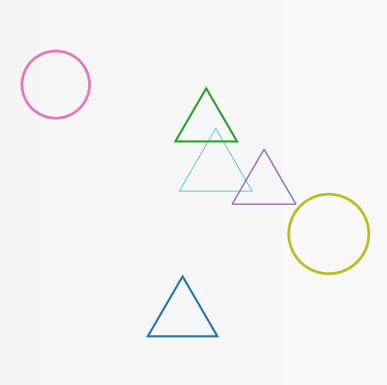[{"shape": "triangle", "thickness": 1.5, "radius": 0.52, "center": [0.471, 0.178]}, {"shape": "triangle", "thickness": 1.5, "radius": 0.46, "center": [0.532, 0.679]}, {"shape": "triangle", "thickness": 1, "radius": 0.48, "center": [0.681, 0.517]}, {"shape": "circle", "thickness": 2, "radius": 0.44, "center": [0.144, 0.78]}, {"shape": "circle", "thickness": 2, "radius": 0.52, "center": [0.849, 0.392]}, {"shape": "triangle", "thickness": 0.5, "radius": 0.54, "center": [0.557, 0.558]}]